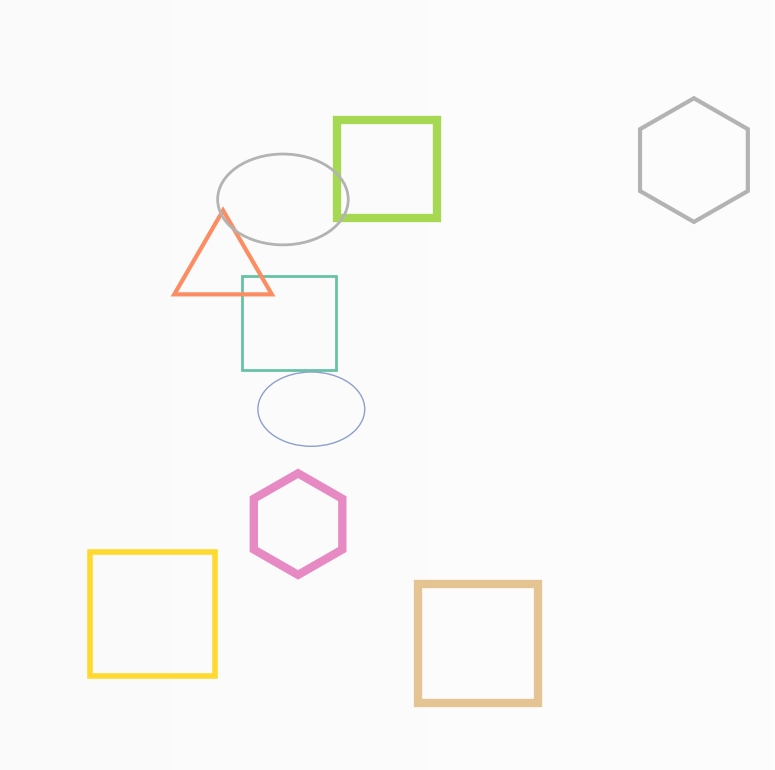[{"shape": "square", "thickness": 1, "radius": 0.31, "center": [0.373, 0.581]}, {"shape": "triangle", "thickness": 1.5, "radius": 0.36, "center": [0.288, 0.654]}, {"shape": "oval", "thickness": 0.5, "radius": 0.34, "center": [0.402, 0.469]}, {"shape": "hexagon", "thickness": 3, "radius": 0.33, "center": [0.385, 0.319]}, {"shape": "square", "thickness": 3, "radius": 0.32, "center": [0.499, 0.781]}, {"shape": "square", "thickness": 2, "radius": 0.4, "center": [0.196, 0.202]}, {"shape": "square", "thickness": 3, "radius": 0.39, "center": [0.617, 0.164]}, {"shape": "hexagon", "thickness": 1.5, "radius": 0.4, "center": [0.895, 0.792]}, {"shape": "oval", "thickness": 1, "radius": 0.42, "center": [0.365, 0.741]}]